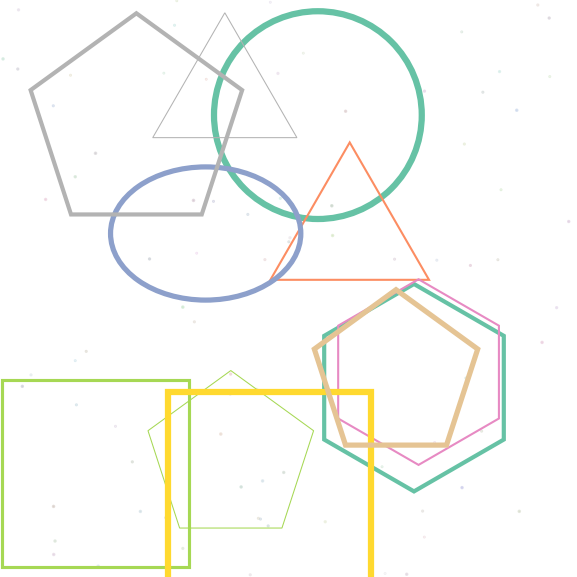[{"shape": "circle", "thickness": 3, "radius": 0.9, "center": [0.55, 0.8]}, {"shape": "hexagon", "thickness": 2, "radius": 0.9, "center": [0.717, 0.328]}, {"shape": "triangle", "thickness": 1, "radius": 0.79, "center": [0.606, 0.594]}, {"shape": "oval", "thickness": 2.5, "radius": 0.82, "center": [0.356, 0.595]}, {"shape": "hexagon", "thickness": 1, "radius": 0.8, "center": [0.725, 0.355]}, {"shape": "pentagon", "thickness": 0.5, "radius": 0.75, "center": [0.4, 0.207]}, {"shape": "square", "thickness": 1.5, "radius": 0.81, "center": [0.165, 0.18]}, {"shape": "square", "thickness": 3, "radius": 0.88, "center": [0.466, 0.144]}, {"shape": "pentagon", "thickness": 2.5, "radius": 0.74, "center": [0.686, 0.349]}, {"shape": "pentagon", "thickness": 2, "radius": 0.96, "center": [0.236, 0.784]}, {"shape": "triangle", "thickness": 0.5, "radius": 0.72, "center": [0.389, 0.833]}]